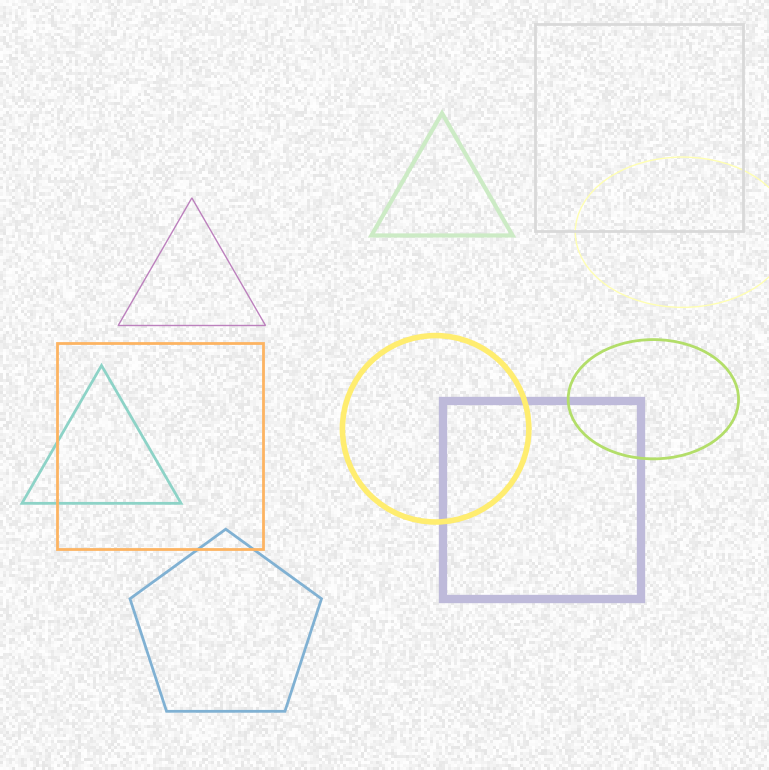[{"shape": "triangle", "thickness": 1, "radius": 0.6, "center": [0.132, 0.406]}, {"shape": "oval", "thickness": 0.5, "radius": 0.7, "center": [0.887, 0.698]}, {"shape": "square", "thickness": 3, "radius": 0.64, "center": [0.704, 0.351]}, {"shape": "pentagon", "thickness": 1, "radius": 0.65, "center": [0.293, 0.182]}, {"shape": "square", "thickness": 1, "radius": 0.67, "center": [0.207, 0.42]}, {"shape": "oval", "thickness": 1, "radius": 0.55, "center": [0.849, 0.482]}, {"shape": "square", "thickness": 1, "radius": 0.67, "center": [0.83, 0.834]}, {"shape": "triangle", "thickness": 0.5, "radius": 0.55, "center": [0.249, 0.633]}, {"shape": "triangle", "thickness": 1.5, "radius": 0.53, "center": [0.574, 0.747]}, {"shape": "circle", "thickness": 2, "radius": 0.61, "center": [0.566, 0.443]}]